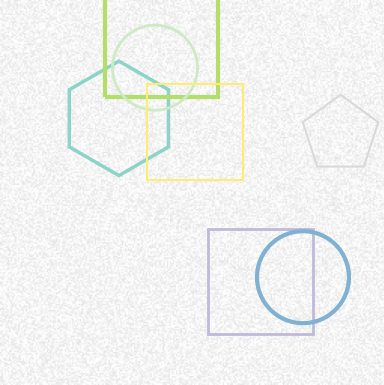[{"shape": "hexagon", "thickness": 2.5, "radius": 0.74, "center": [0.309, 0.693]}, {"shape": "square", "thickness": 2, "radius": 0.68, "center": [0.677, 0.269]}, {"shape": "circle", "thickness": 3, "radius": 0.6, "center": [0.787, 0.28]}, {"shape": "square", "thickness": 3, "radius": 0.73, "center": [0.42, 0.893]}, {"shape": "pentagon", "thickness": 1.5, "radius": 0.52, "center": [0.885, 0.651]}, {"shape": "circle", "thickness": 2, "radius": 0.55, "center": [0.403, 0.824]}, {"shape": "square", "thickness": 1.5, "radius": 0.62, "center": [0.506, 0.656]}]